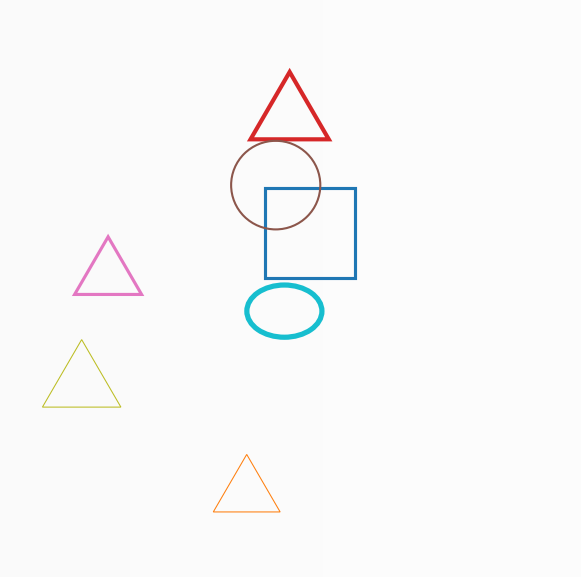[{"shape": "square", "thickness": 1.5, "radius": 0.39, "center": [0.533, 0.595]}, {"shape": "triangle", "thickness": 0.5, "radius": 0.33, "center": [0.424, 0.146]}, {"shape": "triangle", "thickness": 2, "radius": 0.39, "center": [0.498, 0.797]}, {"shape": "circle", "thickness": 1, "radius": 0.38, "center": [0.474, 0.679]}, {"shape": "triangle", "thickness": 1.5, "radius": 0.33, "center": [0.186, 0.523]}, {"shape": "triangle", "thickness": 0.5, "radius": 0.39, "center": [0.14, 0.333]}, {"shape": "oval", "thickness": 2.5, "radius": 0.32, "center": [0.489, 0.46]}]